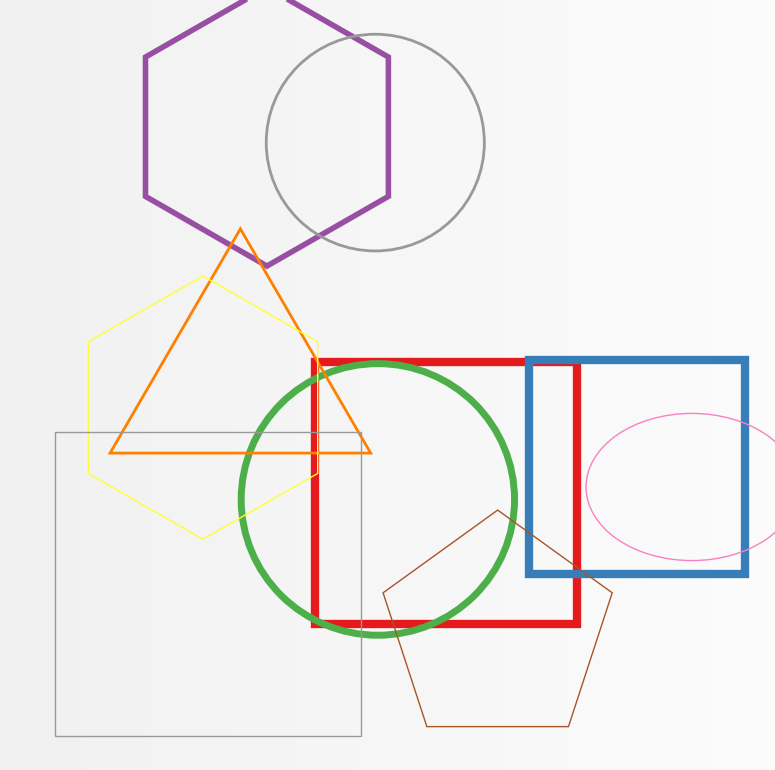[{"shape": "square", "thickness": 3, "radius": 0.85, "center": [0.575, 0.36]}, {"shape": "square", "thickness": 3, "radius": 0.7, "center": [0.822, 0.394]}, {"shape": "circle", "thickness": 2.5, "radius": 0.88, "center": [0.488, 0.351]}, {"shape": "hexagon", "thickness": 2, "radius": 0.9, "center": [0.344, 0.835]}, {"shape": "triangle", "thickness": 1, "radius": 0.97, "center": [0.31, 0.509]}, {"shape": "hexagon", "thickness": 0.5, "radius": 0.85, "center": [0.262, 0.471]}, {"shape": "pentagon", "thickness": 0.5, "radius": 0.78, "center": [0.642, 0.182]}, {"shape": "oval", "thickness": 0.5, "radius": 0.68, "center": [0.893, 0.368]}, {"shape": "circle", "thickness": 1, "radius": 0.7, "center": [0.484, 0.815]}, {"shape": "square", "thickness": 0.5, "radius": 0.99, "center": [0.268, 0.242]}]